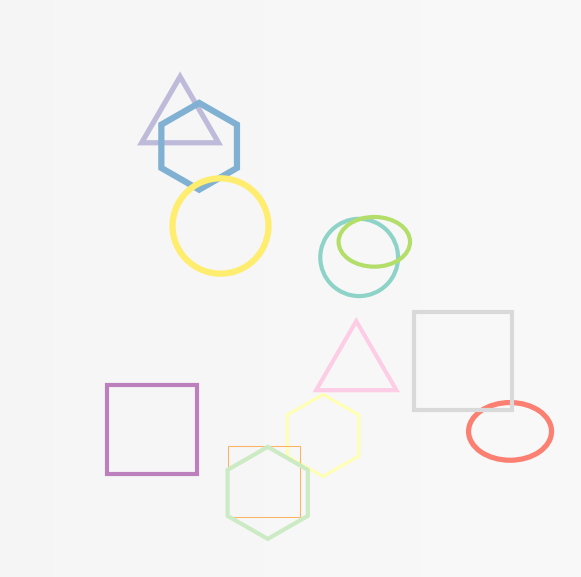[{"shape": "circle", "thickness": 2, "radius": 0.33, "center": [0.618, 0.553]}, {"shape": "hexagon", "thickness": 1.5, "radius": 0.36, "center": [0.556, 0.245]}, {"shape": "triangle", "thickness": 2.5, "radius": 0.38, "center": [0.31, 0.79]}, {"shape": "oval", "thickness": 2.5, "radius": 0.36, "center": [0.878, 0.252]}, {"shape": "hexagon", "thickness": 3, "radius": 0.38, "center": [0.343, 0.746]}, {"shape": "square", "thickness": 0.5, "radius": 0.31, "center": [0.454, 0.165]}, {"shape": "oval", "thickness": 2, "radius": 0.31, "center": [0.644, 0.58]}, {"shape": "triangle", "thickness": 2, "radius": 0.4, "center": [0.613, 0.363]}, {"shape": "square", "thickness": 2, "radius": 0.42, "center": [0.797, 0.374]}, {"shape": "square", "thickness": 2, "radius": 0.39, "center": [0.262, 0.255]}, {"shape": "hexagon", "thickness": 2, "radius": 0.4, "center": [0.461, 0.146]}, {"shape": "circle", "thickness": 3, "radius": 0.41, "center": [0.379, 0.608]}]